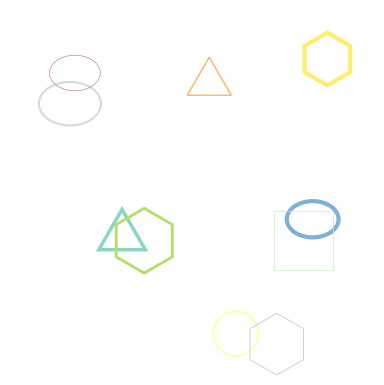[{"shape": "triangle", "thickness": 2.5, "radius": 0.35, "center": [0.317, 0.386]}, {"shape": "circle", "thickness": 1.5, "radius": 0.29, "center": [0.613, 0.133]}, {"shape": "hexagon", "thickness": 0.5, "radius": 0.4, "center": [0.719, 0.106]}, {"shape": "oval", "thickness": 3, "radius": 0.34, "center": [0.812, 0.43]}, {"shape": "triangle", "thickness": 1, "radius": 0.33, "center": [0.543, 0.786]}, {"shape": "hexagon", "thickness": 2, "radius": 0.42, "center": [0.375, 0.375]}, {"shape": "oval", "thickness": 1.5, "radius": 0.4, "center": [0.182, 0.731]}, {"shape": "oval", "thickness": 0.5, "radius": 0.33, "center": [0.194, 0.81]}, {"shape": "square", "thickness": 0.5, "radius": 0.39, "center": [0.789, 0.375]}, {"shape": "hexagon", "thickness": 3, "radius": 0.34, "center": [0.85, 0.847]}]